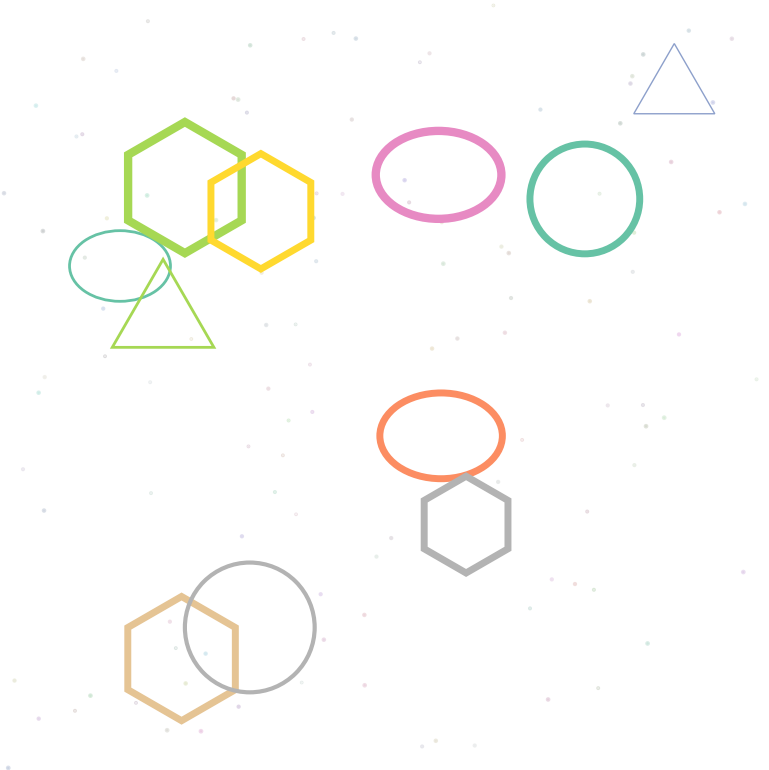[{"shape": "oval", "thickness": 1, "radius": 0.33, "center": [0.156, 0.655]}, {"shape": "circle", "thickness": 2.5, "radius": 0.36, "center": [0.76, 0.742]}, {"shape": "oval", "thickness": 2.5, "radius": 0.4, "center": [0.573, 0.434]}, {"shape": "triangle", "thickness": 0.5, "radius": 0.3, "center": [0.876, 0.883]}, {"shape": "oval", "thickness": 3, "radius": 0.41, "center": [0.57, 0.773]}, {"shape": "triangle", "thickness": 1, "radius": 0.38, "center": [0.212, 0.587]}, {"shape": "hexagon", "thickness": 3, "radius": 0.43, "center": [0.24, 0.756]}, {"shape": "hexagon", "thickness": 2.5, "radius": 0.37, "center": [0.339, 0.726]}, {"shape": "hexagon", "thickness": 2.5, "radius": 0.4, "center": [0.236, 0.145]}, {"shape": "hexagon", "thickness": 2.5, "radius": 0.31, "center": [0.605, 0.319]}, {"shape": "circle", "thickness": 1.5, "radius": 0.42, "center": [0.324, 0.185]}]